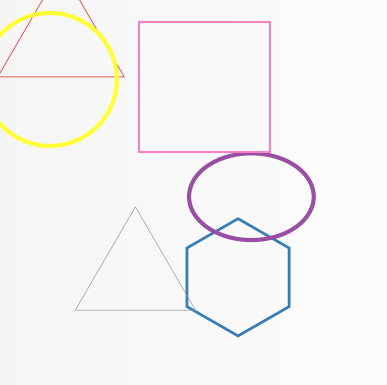[{"shape": "triangle", "thickness": 0.5, "radius": 0.94, "center": [0.157, 0.895]}, {"shape": "hexagon", "thickness": 2, "radius": 0.76, "center": [0.614, 0.28]}, {"shape": "oval", "thickness": 3, "radius": 0.8, "center": [0.649, 0.489]}, {"shape": "circle", "thickness": 3, "radius": 0.86, "center": [0.129, 0.794]}, {"shape": "square", "thickness": 1.5, "radius": 0.85, "center": [0.529, 0.775]}, {"shape": "triangle", "thickness": 0.5, "radius": 0.9, "center": [0.349, 0.284]}]